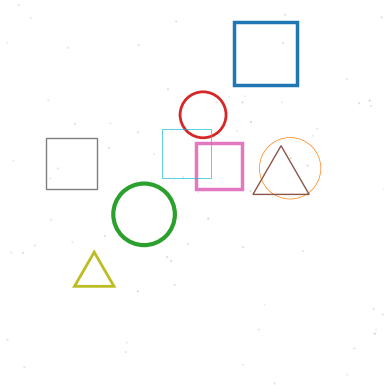[{"shape": "square", "thickness": 2.5, "radius": 0.41, "center": [0.689, 0.861]}, {"shape": "circle", "thickness": 0.5, "radius": 0.4, "center": [0.754, 0.563]}, {"shape": "circle", "thickness": 3, "radius": 0.4, "center": [0.374, 0.443]}, {"shape": "circle", "thickness": 2, "radius": 0.3, "center": [0.527, 0.702]}, {"shape": "triangle", "thickness": 1, "radius": 0.42, "center": [0.73, 0.537]}, {"shape": "square", "thickness": 2.5, "radius": 0.3, "center": [0.569, 0.569]}, {"shape": "square", "thickness": 1, "radius": 0.33, "center": [0.187, 0.575]}, {"shape": "triangle", "thickness": 2, "radius": 0.3, "center": [0.245, 0.286]}, {"shape": "square", "thickness": 0.5, "radius": 0.32, "center": [0.484, 0.602]}]